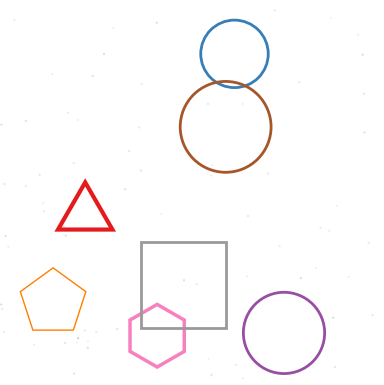[{"shape": "triangle", "thickness": 3, "radius": 0.41, "center": [0.221, 0.445]}, {"shape": "circle", "thickness": 2, "radius": 0.44, "center": [0.609, 0.86]}, {"shape": "circle", "thickness": 2, "radius": 0.53, "center": [0.738, 0.135]}, {"shape": "pentagon", "thickness": 1, "radius": 0.45, "center": [0.138, 0.215]}, {"shape": "circle", "thickness": 2, "radius": 0.59, "center": [0.586, 0.67]}, {"shape": "hexagon", "thickness": 2.5, "radius": 0.41, "center": [0.408, 0.128]}, {"shape": "square", "thickness": 2, "radius": 0.55, "center": [0.477, 0.26]}]